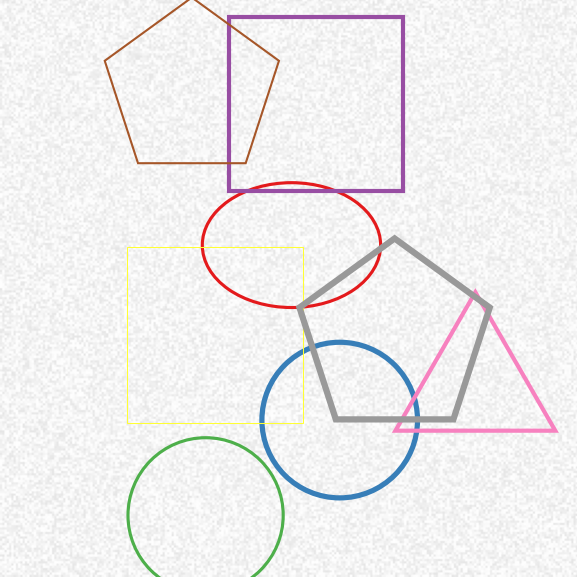[{"shape": "oval", "thickness": 1.5, "radius": 0.77, "center": [0.505, 0.575]}, {"shape": "circle", "thickness": 2.5, "radius": 0.67, "center": [0.588, 0.272]}, {"shape": "circle", "thickness": 1.5, "radius": 0.67, "center": [0.356, 0.107]}, {"shape": "square", "thickness": 2, "radius": 0.75, "center": [0.547, 0.819]}, {"shape": "square", "thickness": 0.5, "radius": 0.76, "center": [0.372, 0.419]}, {"shape": "pentagon", "thickness": 1, "radius": 0.79, "center": [0.332, 0.845]}, {"shape": "triangle", "thickness": 2, "radius": 0.8, "center": [0.823, 0.333]}, {"shape": "pentagon", "thickness": 3, "radius": 0.87, "center": [0.683, 0.413]}]